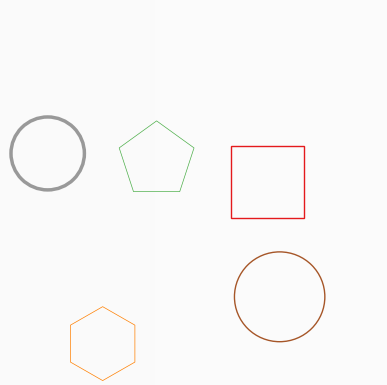[{"shape": "square", "thickness": 1, "radius": 0.47, "center": [0.69, 0.528]}, {"shape": "pentagon", "thickness": 0.5, "radius": 0.51, "center": [0.404, 0.584]}, {"shape": "hexagon", "thickness": 0.5, "radius": 0.48, "center": [0.265, 0.107]}, {"shape": "circle", "thickness": 1, "radius": 0.58, "center": [0.722, 0.229]}, {"shape": "circle", "thickness": 2.5, "radius": 0.47, "center": [0.123, 0.601]}]